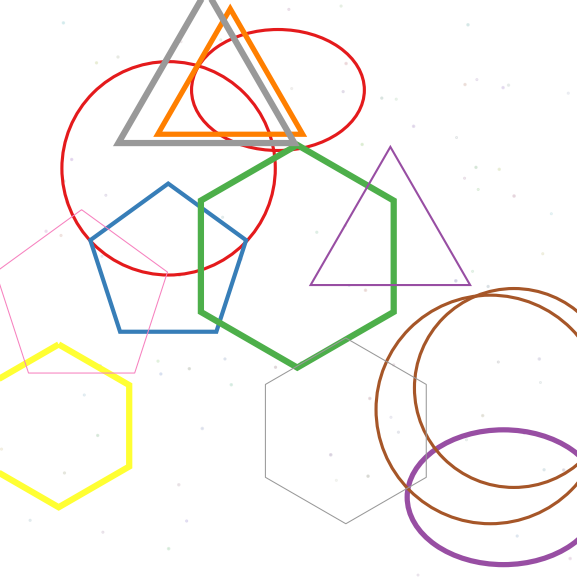[{"shape": "oval", "thickness": 1.5, "radius": 0.75, "center": [0.481, 0.843]}, {"shape": "circle", "thickness": 1.5, "radius": 0.92, "center": [0.292, 0.708]}, {"shape": "pentagon", "thickness": 2, "radius": 0.71, "center": [0.291, 0.539]}, {"shape": "hexagon", "thickness": 3, "radius": 0.96, "center": [0.515, 0.555]}, {"shape": "triangle", "thickness": 1, "radius": 0.8, "center": [0.676, 0.585]}, {"shape": "oval", "thickness": 2.5, "radius": 0.83, "center": [0.872, 0.138]}, {"shape": "triangle", "thickness": 2.5, "radius": 0.72, "center": [0.399, 0.839]}, {"shape": "hexagon", "thickness": 3, "radius": 0.7, "center": [0.102, 0.262]}, {"shape": "circle", "thickness": 1.5, "radius": 0.99, "center": [0.849, 0.29]}, {"shape": "circle", "thickness": 1.5, "radius": 0.86, "center": [0.89, 0.327]}, {"shape": "pentagon", "thickness": 0.5, "radius": 0.78, "center": [0.141, 0.48]}, {"shape": "triangle", "thickness": 3, "radius": 0.88, "center": [0.357, 0.839]}, {"shape": "hexagon", "thickness": 0.5, "radius": 0.8, "center": [0.599, 0.253]}]